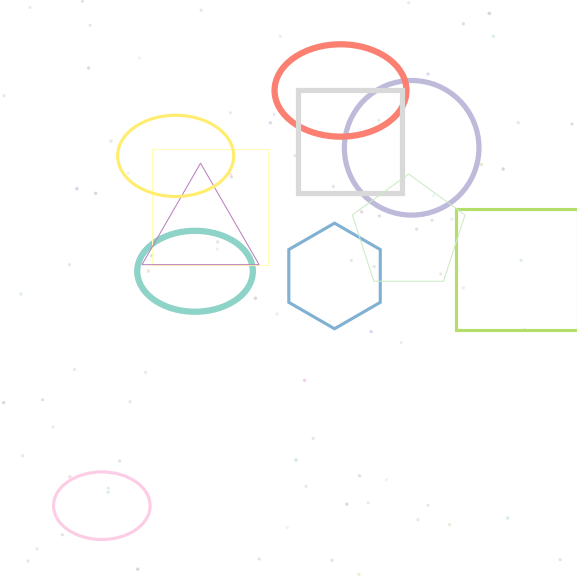[{"shape": "oval", "thickness": 3, "radius": 0.5, "center": [0.338, 0.529]}, {"shape": "square", "thickness": 0.5, "radius": 0.5, "center": [0.364, 0.64]}, {"shape": "circle", "thickness": 2.5, "radius": 0.58, "center": [0.713, 0.743]}, {"shape": "oval", "thickness": 3, "radius": 0.57, "center": [0.59, 0.842]}, {"shape": "hexagon", "thickness": 1.5, "radius": 0.46, "center": [0.579, 0.521]}, {"shape": "square", "thickness": 1.5, "radius": 0.53, "center": [0.895, 0.533]}, {"shape": "oval", "thickness": 1.5, "radius": 0.42, "center": [0.176, 0.123]}, {"shape": "square", "thickness": 2.5, "radius": 0.45, "center": [0.606, 0.754]}, {"shape": "triangle", "thickness": 0.5, "radius": 0.59, "center": [0.347, 0.599]}, {"shape": "pentagon", "thickness": 0.5, "radius": 0.51, "center": [0.708, 0.595]}, {"shape": "oval", "thickness": 1.5, "radius": 0.5, "center": [0.304, 0.729]}]